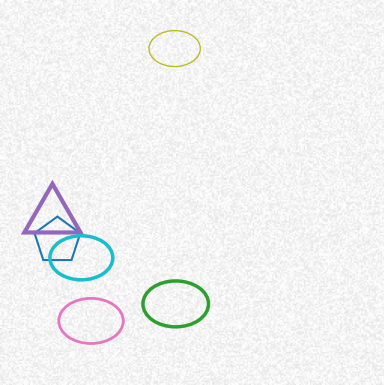[{"shape": "pentagon", "thickness": 1.5, "radius": 0.31, "center": [0.149, 0.375]}, {"shape": "oval", "thickness": 2.5, "radius": 0.43, "center": [0.456, 0.211]}, {"shape": "triangle", "thickness": 3, "radius": 0.42, "center": [0.136, 0.438]}, {"shape": "oval", "thickness": 2, "radius": 0.42, "center": [0.236, 0.166]}, {"shape": "oval", "thickness": 1, "radius": 0.33, "center": [0.454, 0.874]}, {"shape": "oval", "thickness": 2.5, "radius": 0.41, "center": [0.211, 0.33]}]